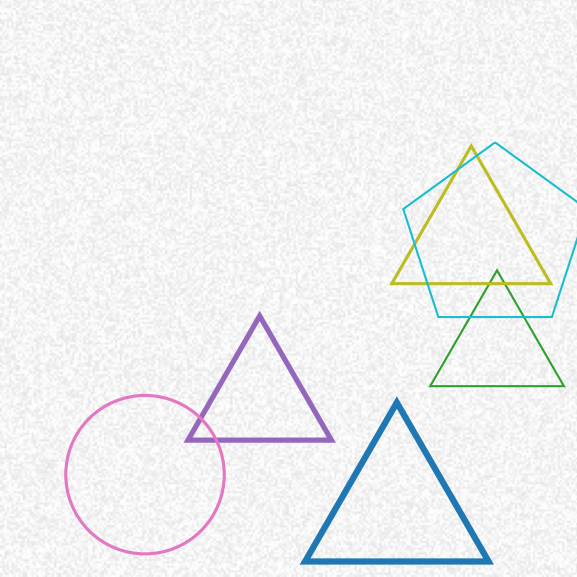[{"shape": "triangle", "thickness": 3, "radius": 0.92, "center": [0.687, 0.119]}, {"shape": "triangle", "thickness": 1, "radius": 0.67, "center": [0.861, 0.397]}, {"shape": "triangle", "thickness": 2.5, "radius": 0.72, "center": [0.45, 0.309]}, {"shape": "circle", "thickness": 1.5, "radius": 0.69, "center": [0.251, 0.177]}, {"shape": "triangle", "thickness": 1.5, "radius": 0.79, "center": [0.816, 0.587]}, {"shape": "pentagon", "thickness": 1, "radius": 0.84, "center": [0.857, 0.585]}]